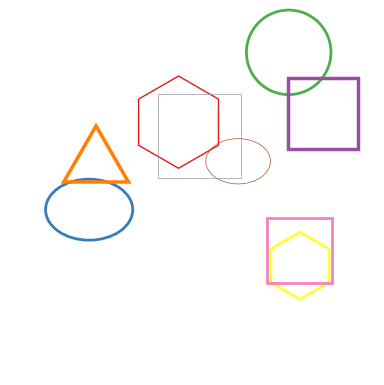[{"shape": "hexagon", "thickness": 1, "radius": 0.6, "center": [0.464, 0.683]}, {"shape": "oval", "thickness": 2, "radius": 0.57, "center": [0.232, 0.455]}, {"shape": "circle", "thickness": 2, "radius": 0.55, "center": [0.75, 0.864]}, {"shape": "square", "thickness": 2.5, "radius": 0.46, "center": [0.839, 0.705]}, {"shape": "triangle", "thickness": 2.5, "radius": 0.49, "center": [0.25, 0.576]}, {"shape": "hexagon", "thickness": 2, "radius": 0.44, "center": [0.779, 0.31]}, {"shape": "oval", "thickness": 0.5, "radius": 0.42, "center": [0.619, 0.581]}, {"shape": "square", "thickness": 2, "radius": 0.42, "center": [0.778, 0.349]}, {"shape": "square", "thickness": 0.5, "radius": 0.54, "center": [0.518, 0.647]}]